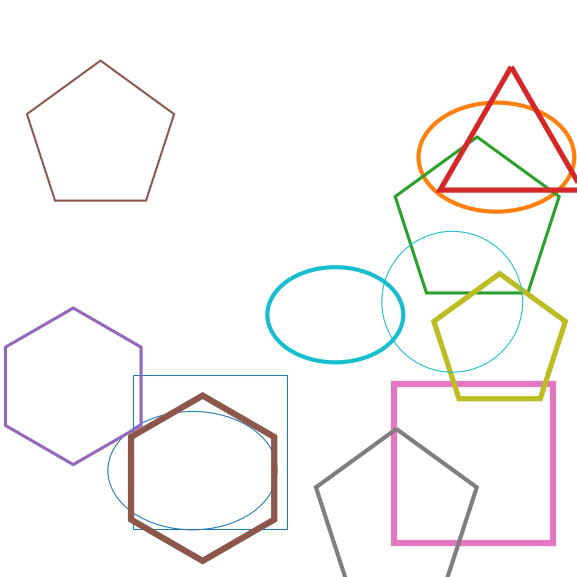[{"shape": "square", "thickness": 0.5, "radius": 0.67, "center": [0.364, 0.217]}, {"shape": "oval", "thickness": 0.5, "radius": 0.73, "center": [0.333, 0.184]}, {"shape": "oval", "thickness": 2, "radius": 0.67, "center": [0.86, 0.727]}, {"shape": "pentagon", "thickness": 1.5, "radius": 0.75, "center": [0.826, 0.613]}, {"shape": "triangle", "thickness": 2.5, "radius": 0.71, "center": [0.885, 0.741]}, {"shape": "hexagon", "thickness": 1.5, "radius": 0.68, "center": [0.127, 0.33]}, {"shape": "hexagon", "thickness": 3, "radius": 0.72, "center": [0.351, 0.171]}, {"shape": "pentagon", "thickness": 1, "radius": 0.67, "center": [0.174, 0.76]}, {"shape": "square", "thickness": 3, "radius": 0.69, "center": [0.821, 0.197]}, {"shape": "pentagon", "thickness": 2, "radius": 0.73, "center": [0.686, 0.11]}, {"shape": "pentagon", "thickness": 2.5, "radius": 0.6, "center": [0.865, 0.406]}, {"shape": "oval", "thickness": 2, "radius": 0.59, "center": [0.581, 0.454]}, {"shape": "circle", "thickness": 0.5, "radius": 0.61, "center": [0.783, 0.477]}]